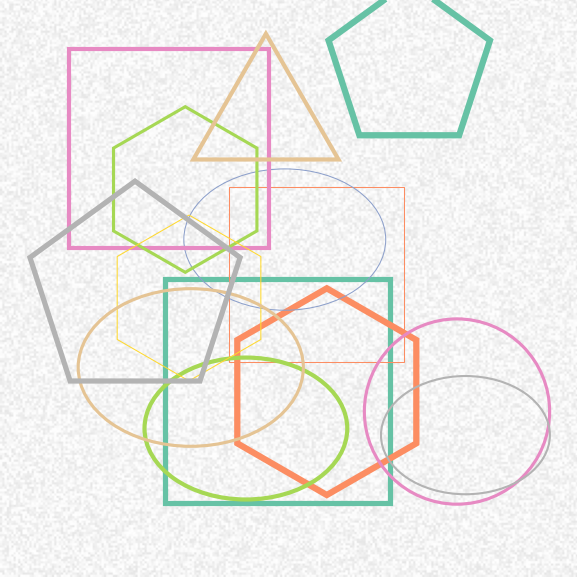[{"shape": "square", "thickness": 2.5, "radius": 0.97, "center": [0.48, 0.322]}, {"shape": "pentagon", "thickness": 3, "radius": 0.73, "center": [0.709, 0.884]}, {"shape": "hexagon", "thickness": 3, "radius": 0.89, "center": [0.566, 0.321]}, {"shape": "square", "thickness": 0.5, "radius": 0.76, "center": [0.548, 0.524]}, {"shape": "oval", "thickness": 0.5, "radius": 0.87, "center": [0.493, 0.584]}, {"shape": "square", "thickness": 2, "radius": 0.86, "center": [0.293, 0.742]}, {"shape": "circle", "thickness": 1.5, "radius": 0.8, "center": [0.791, 0.287]}, {"shape": "oval", "thickness": 2, "radius": 0.88, "center": [0.426, 0.257]}, {"shape": "hexagon", "thickness": 1.5, "radius": 0.72, "center": [0.321, 0.671]}, {"shape": "hexagon", "thickness": 0.5, "radius": 0.72, "center": [0.327, 0.483]}, {"shape": "triangle", "thickness": 2, "radius": 0.73, "center": [0.46, 0.796]}, {"shape": "oval", "thickness": 1.5, "radius": 0.97, "center": [0.33, 0.363]}, {"shape": "pentagon", "thickness": 2.5, "radius": 0.96, "center": [0.234, 0.494]}, {"shape": "oval", "thickness": 1, "radius": 0.73, "center": [0.806, 0.246]}]